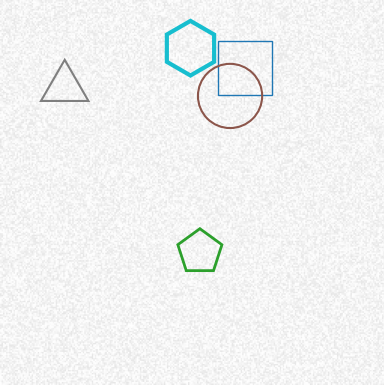[{"shape": "square", "thickness": 1, "radius": 0.35, "center": [0.637, 0.824]}, {"shape": "pentagon", "thickness": 2, "radius": 0.3, "center": [0.519, 0.346]}, {"shape": "circle", "thickness": 1.5, "radius": 0.42, "center": [0.598, 0.751]}, {"shape": "triangle", "thickness": 1.5, "radius": 0.36, "center": [0.168, 0.773]}, {"shape": "hexagon", "thickness": 3, "radius": 0.35, "center": [0.495, 0.875]}]